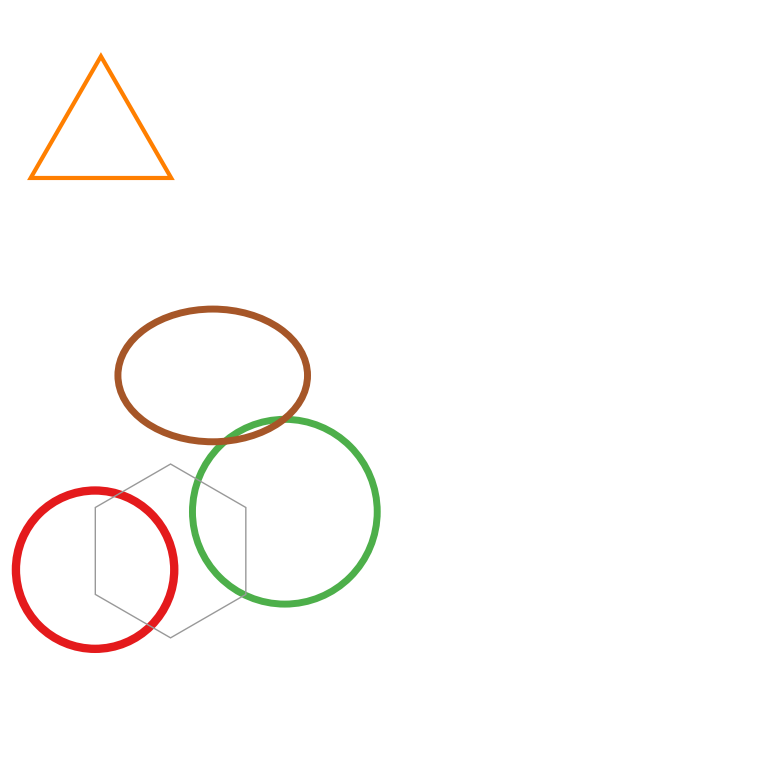[{"shape": "circle", "thickness": 3, "radius": 0.51, "center": [0.123, 0.26]}, {"shape": "circle", "thickness": 2.5, "radius": 0.6, "center": [0.37, 0.335]}, {"shape": "triangle", "thickness": 1.5, "radius": 0.53, "center": [0.131, 0.822]}, {"shape": "oval", "thickness": 2.5, "radius": 0.62, "center": [0.276, 0.512]}, {"shape": "hexagon", "thickness": 0.5, "radius": 0.56, "center": [0.222, 0.284]}]